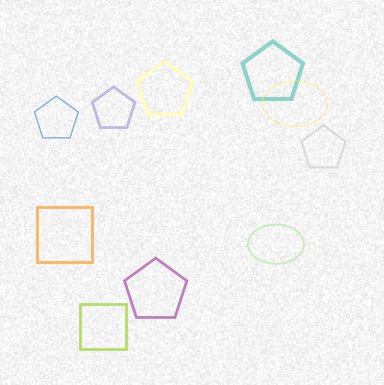[{"shape": "pentagon", "thickness": 3, "radius": 0.41, "center": [0.708, 0.81]}, {"shape": "pentagon", "thickness": 2, "radius": 0.38, "center": [0.428, 0.765]}, {"shape": "pentagon", "thickness": 2, "radius": 0.29, "center": [0.295, 0.716]}, {"shape": "pentagon", "thickness": 1, "radius": 0.3, "center": [0.146, 0.691]}, {"shape": "square", "thickness": 2, "radius": 0.36, "center": [0.169, 0.39]}, {"shape": "square", "thickness": 2, "radius": 0.3, "center": [0.268, 0.152]}, {"shape": "pentagon", "thickness": 1.5, "radius": 0.3, "center": [0.84, 0.614]}, {"shape": "pentagon", "thickness": 2, "radius": 0.43, "center": [0.404, 0.244]}, {"shape": "oval", "thickness": 1.5, "radius": 0.36, "center": [0.717, 0.366]}, {"shape": "oval", "thickness": 0.5, "radius": 0.42, "center": [0.766, 0.731]}]